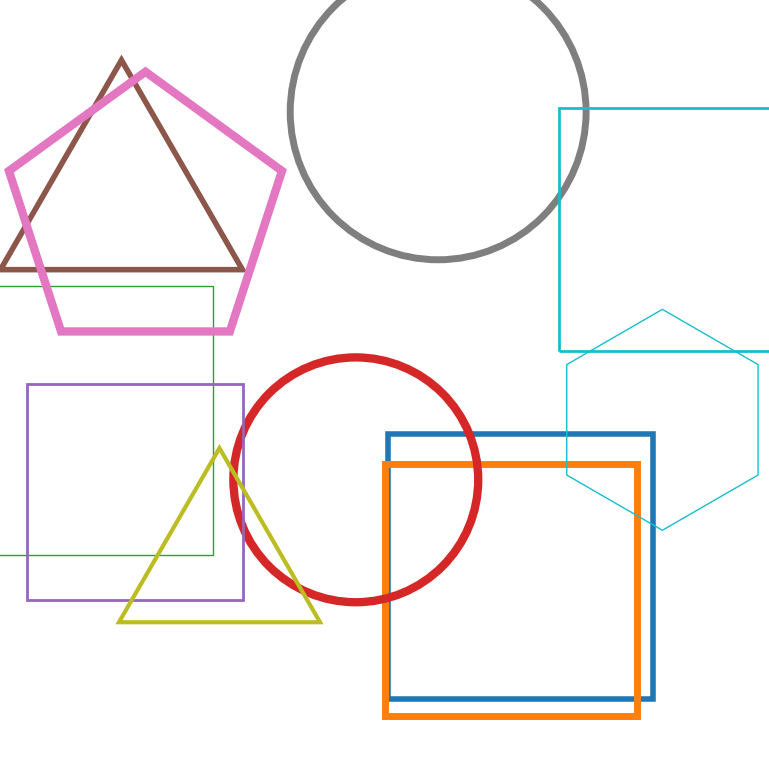[{"shape": "square", "thickness": 2, "radius": 0.86, "center": [0.676, 0.264]}, {"shape": "square", "thickness": 2.5, "radius": 0.82, "center": [0.663, 0.234]}, {"shape": "square", "thickness": 0.5, "radius": 0.87, "center": [0.101, 0.454]}, {"shape": "circle", "thickness": 3, "radius": 0.79, "center": [0.462, 0.377]}, {"shape": "square", "thickness": 1, "radius": 0.7, "center": [0.176, 0.361]}, {"shape": "triangle", "thickness": 2, "radius": 0.91, "center": [0.158, 0.741]}, {"shape": "pentagon", "thickness": 3, "radius": 0.93, "center": [0.189, 0.72]}, {"shape": "circle", "thickness": 2.5, "radius": 0.96, "center": [0.569, 0.855]}, {"shape": "triangle", "thickness": 1.5, "radius": 0.75, "center": [0.285, 0.267]}, {"shape": "hexagon", "thickness": 0.5, "radius": 0.72, "center": [0.86, 0.455]}, {"shape": "square", "thickness": 1, "radius": 0.79, "center": [0.883, 0.701]}]